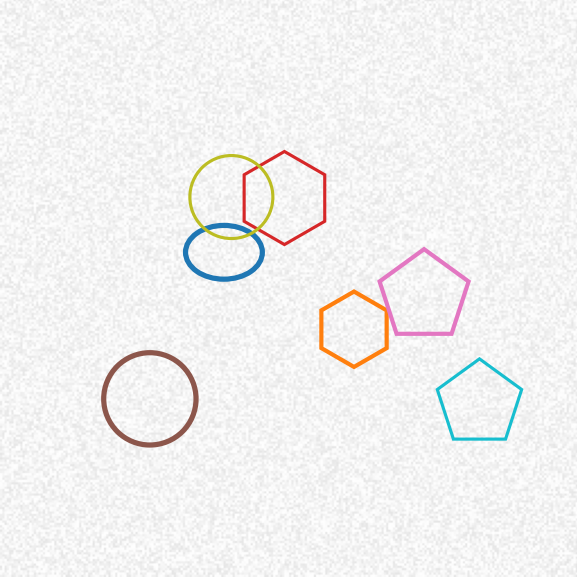[{"shape": "oval", "thickness": 2.5, "radius": 0.33, "center": [0.388, 0.562]}, {"shape": "hexagon", "thickness": 2, "radius": 0.33, "center": [0.613, 0.429]}, {"shape": "hexagon", "thickness": 1.5, "radius": 0.4, "center": [0.493, 0.656]}, {"shape": "circle", "thickness": 2.5, "radius": 0.4, "center": [0.26, 0.308]}, {"shape": "pentagon", "thickness": 2, "radius": 0.41, "center": [0.734, 0.487]}, {"shape": "circle", "thickness": 1.5, "radius": 0.36, "center": [0.401, 0.658]}, {"shape": "pentagon", "thickness": 1.5, "radius": 0.38, "center": [0.83, 0.301]}]